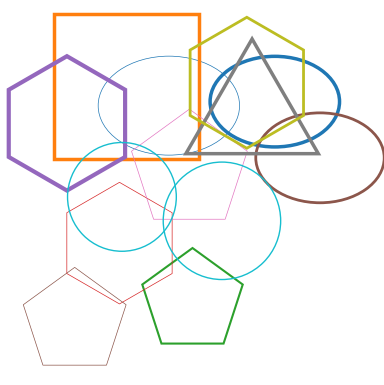[{"shape": "oval", "thickness": 0.5, "radius": 0.92, "center": [0.439, 0.726]}, {"shape": "oval", "thickness": 2.5, "radius": 0.84, "center": [0.714, 0.736]}, {"shape": "square", "thickness": 2.5, "radius": 0.94, "center": [0.328, 0.776]}, {"shape": "pentagon", "thickness": 1.5, "radius": 0.69, "center": [0.5, 0.219]}, {"shape": "hexagon", "thickness": 0.5, "radius": 0.79, "center": [0.31, 0.368]}, {"shape": "hexagon", "thickness": 3, "radius": 0.87, "center": [0.174, 0.68]}, {"shape": "pentagon", "thickness": 0.5, "radius": 0.7, "center": [0.194, 0.165]}, {"shape": "oval", "thickness": 2, "radius": 0.83, "center": [0.831, 0.59]}, {"shape": "pentagon", "thickness": 0.5, "radius": 0.79, "center": [0.492, 0.558]}, {"shape": "triangle", "thickness": 2.5, "radius": 0.99, "center": [0.655, 0.7]}, {"shape": "hexagon", "thickness": 2, "radius": 0.85, "center": [0.641, 0.785]}, {"shape": "circle", "thickness": 1, "radius": 0.71, "center": [0.317, 0.489]}, {"shape": "circle", "thickness": 1, "radius": 0.76, "center": [0.576, 0.426]}]